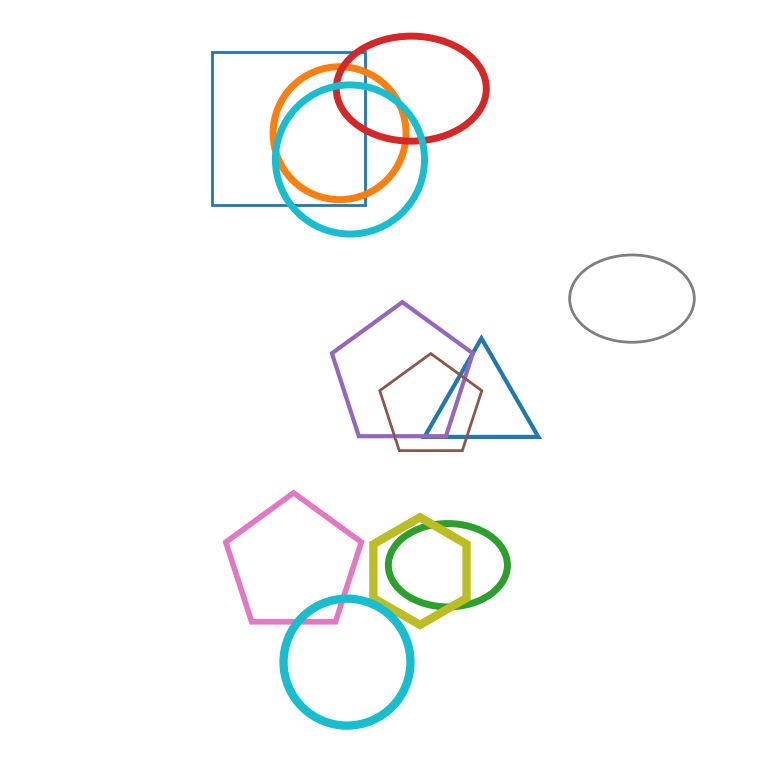[{"shape": "square", "thickness": 1, "radius": 0.5, "center": [0.374, 0.833]}, {"shape": "triangle", "thickness": 1.5, "radius": 0.43, "center": [0.625, 0.475]}, {"shape": "circle", "thickness": 2.5, "radius": 0.43, "center": [0.441, 0.827]}, {"shape": "oval", "thickness": 2.5, "radius": 0.39, "center": [0.582, 0.266]}, {"shape": "oval", "thickness": 2.5, "radius": 0.49, "center": [0.534, 0.885]}, {"shape": "pentagon", "thickness": 1.5, "radius": 0.48, "center": [0.523, 0.511]}, {"shape": "pentagon", "thickness": 1, "radius": 0.35, "center": [0.559, 0.471]}, {"shape": "pentagon", "thickness": 2, "radius": 0.46, "center": [0.381, 0.267]}, {"shape": "oval", "thickness": 1, "radius": 0.4, "center": [0.821, 0.612]}, {"shape": "hexagon", "thickness": 3, "radius": 0.35, "center": [0.545, 0.258]}, {"shape": "circle", "thickness": 3, "radius": 0.41, "center": [0.451, 0.14]}, {"shape": "circle", "thickness": 2.5, "radius": 0.48, "center": [0.455, 0.793]}]